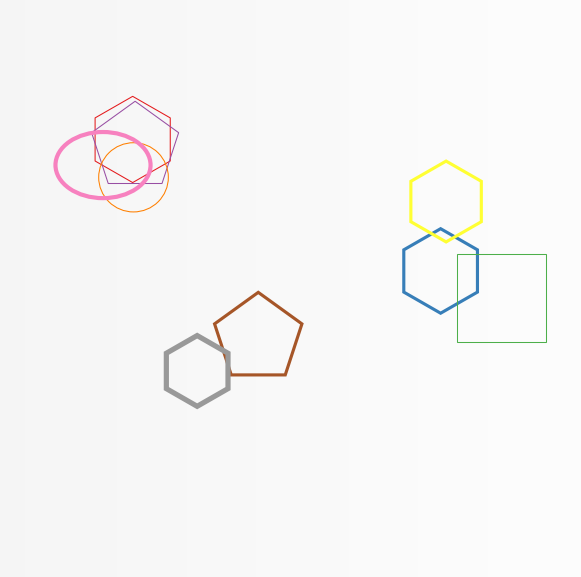[{"shape": "hexagon", "thickness": 0.5, "radius": 0.37, "center": [0.228, 0.758]}, {"shape": "hexagon", "thickness": 1.5, "radius": 0.37, "center": [0.758, 0.53]}, {"shape": "square", "thickness": 0.5, "radius": 0.38, "center": [0.863, 0.483]}, {"shape": "pentagon", "thickness": 0.5, "radius": 0.39, "center": [0.232, 0.745]}, {"shape": "circle", "thickness": 0.5, "radius": 0.3, "center": [0.23, 0.692]}, {"shape": "hexagon", "thickness": 1.5, "radius": 0.35, "center": [0.767, 0.65]}, {"shape": "pentagon", "thickness": 1.5, "radius": 0.4, "center": [0.444, 0.414]}, {"shape": "oval", "thickness": 2, "radius": 0.41, "center": [0.177, 0.713]}, {"shape": "hexagon", "thickness": 2.5, "radius": 0.31, "center": [0.339, 0.357]}]